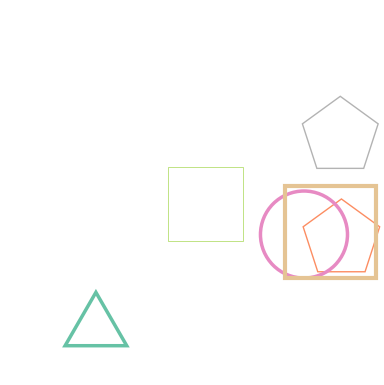[{"shape": "triangle", "thickness": 2.5, "radius": 0.46, "center": [0.249, 0.148]}, {"shape": "pentagon", "thickness": 1, "radius": 0.52, "center": [0.887, 0.379]}, {"shape": "circle", "thickness": 2.5, "radius": 0.57, "center": [0.79, 0.391]}, {"shape": "square", "thickness": 0.5, "radius": 0.48, "center": [0.534, 0.47]}, {"shape": "square", "thickness": 3, "radius": 0.59, "center": [0.859, 0.398]}, {"shape": "pentagon", "thickness": 1, "radius": 0.52, "center": [0.884, 0.646]}]